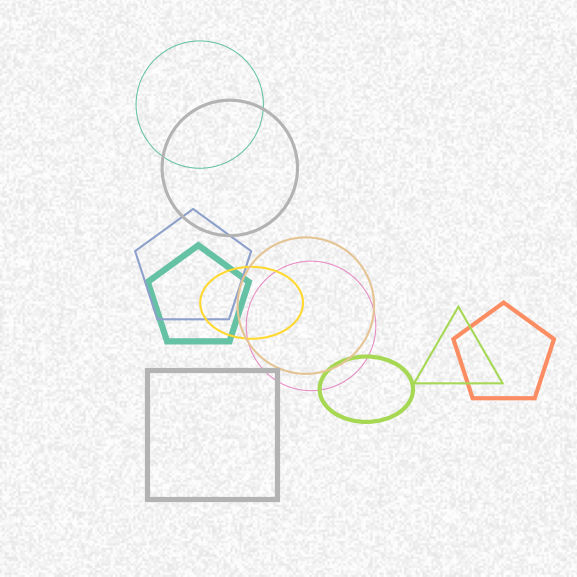[{"shape": "pentagon", "thickness": 3, "radius": 0.46, "center": [0.343, 0.482]}, {"shape": "circle", "thickness": 0.5, "radius": 0.55, "center": [0.346, 0.818]}, {"shape": "pentagon", "thickness": 2, "radius": 0.46, "center": [0.872, 0.384]}, {"shape": "pentagon", "thickness": 1, "radius": 0.53, "center": [0.334, 0.532]}, {"shape": "circle", "thickness": 0.5, "radius": 0.56, "center": [0.539, 0.435]}, {"shape": "triangle", "thickness": 1, "radius": 0.44, "center": [0.794, 0.38]}, {"shape": "oval", "thickness": 2, "radius": 0.4, "center": [0.634, 0.325]}, {"shape": "oval", "thickness": 1, "radius": 0.44, "center": [0.436, 0.475]}, {"shape": "circle", "thickness": 1, "radius": 0.59, "center": [0.53, 0.47]}, {"shape": "circle", "thickness": 1.5, "radius": 0.59, "center": [0.398, 0.708]}, {"shape": "square", "thickness": 2.5, "radius": 0.56, "center": [0.367, 0.247]}]